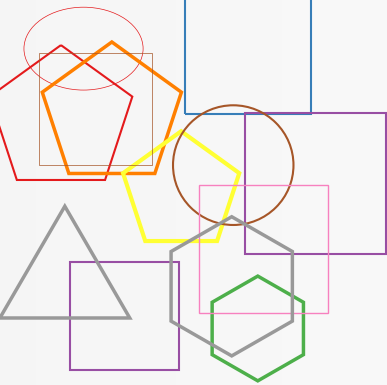[{"shape": "pentagon", "thickness": 1.5, "radius": 0.97, "center": [0.157, 0.689]}, {"shape": "oval", "thickness": 0.5, "radius": 0.77, "center": [0.216, 0.874]}, {"shape": "square", "thickness": 1.5, "radius": 0.81, "center": [0.64, 0.865]}, {"shape": "hexagon", "thickness": 2.5, "radius": 0.68, "center": [0.665, 0.147]}, {"shape": "square", "thickness": 1.5, "radius": 0.7, "center": [0.322, 0.18]}, {"shape": "square", "thickness": 1.5, "radius": 0.91, "center": [0.814, 0.523]}, {"shape": "pentagon", "thickness": 2.5, "radius": 0.94, "center": [0.289, 0.702]}, {"shape": "pentagon", "thickness": 3, "radius": 0.79, "center": [0.467, 0.501]}, {"shape": "circle", "thickness": 1.5, "radius": 0.78, "center": [0.602, 0.571]}, {"shape": "square", "thickness": 0.5, "radius": 0.73, "center": [0.246, 0.718]}, {"shape": "square", "thickness": 1, "radius": 0.83, "center": [0.681, 0.354]}, {"shape": "triangle", "thickness": 2.5, "radius": 0.97, "center": [0.167, 0.271]}, {"shape": "hexagon", "thickness": 2.5, "radius": 0.9, "center": [0.598, 0.256]}]